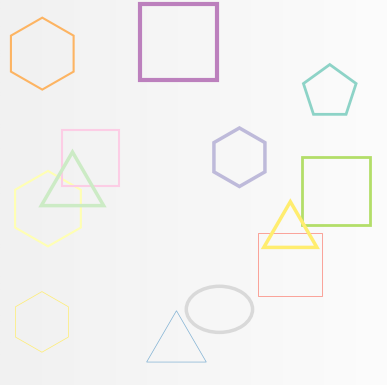[{"shape": "pentagon", "thickness": 2, "radius": 0.36, "center": [0.851, 0.761]}, {"shape": "hexagon", "thickness": 1.5, "radius": 0.49, "center": [0.124, 0.458]}, {"shape": "hexagon", "thickness": 2.5, "radius": 0.38, "center": [0.618, 0.592]}, {"shape": "square", "thickness": 0.5, "radius": 0.41, "center": [0.748, 0.312]}, {"shape": "triangle", "thickness": 0.5, "radius": 0.44, "center": [0.455, 0.104]}, {"shape": "hexagon", "thickness": 1.5, "radius": 0.47, "center": [0.109, 0.861]}, {"shape": "square", "thickness": 2, "radius": 0.44, "center": [0.867, 0.504]}, {"shape": "square", "thickness": 1.5, "radius": 0.37, "center": [0.233, 0.589]}, {"shape": "oval", "thickness": 2.5, "radius": 0.43, "center": [0.566, 0.197]}, {"shape": "square", "thickness": 3, "radius": 0.5, "center": [0.461, 0.891]}, {"shape": "triangle", "thickness": 2.5, "radius": 0.46, "center": [0.187, 0.512]}, {"shape": "triangle", "thickness": 2.5, "radius": 0.4, "center": [0.749, 0.397]}, {"shape": "hexagon", "thickness": 0.5, "radius": 0.39, "center": [0.108, 0.164]}]